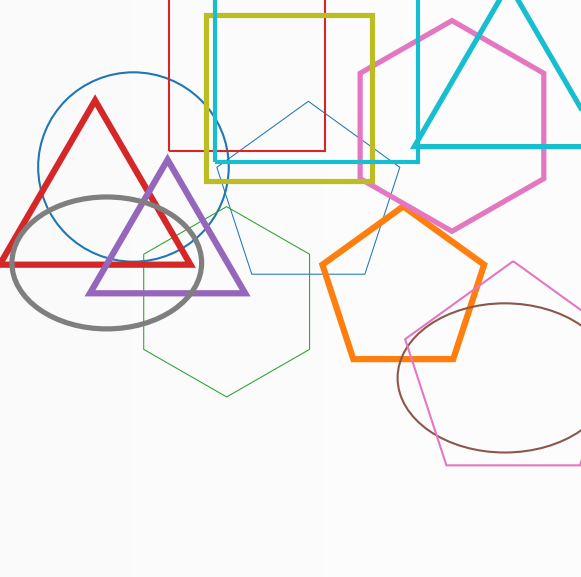[{"shape": "circle", "thickness": 1, "radius": 0.82, "center": [0.23, 0.71]}, {"shape": "pentagon", "thickness": 0.5, "radius": 0.83, "center": [0.53, 0.658]}, {"shape": "pentagon", "thickness": 3, "radius": 0.73, "center": [0.694, 0.496]}, {"shape": "hexagon", "thickness": 0.5, "radius": 0.82, "center": [0.39, 0.477]}, {"shape": "triangle", "thickness": 3, "radius": 0.95, "center": [0.164, 0.636]}, {"shape": "square", "thickness": 1, "radius": 0.67, "center": [0.425, 0.872]}, {"shape": "triangle", "thickness": 3, "radius": 0.77, "center": [0.288, 0.568]}, {"shape": "oval", "thickness": 1, "radius": 0.92, "center": [0.869, 0.345]}, {"shape": "pentagon", "thickness": 1, "radius": 0.98, "center": [0.883, 0.351]}, {"shape": "hexagon", "thickness": 2.5, "radius": 0.91, "center": [0.778, 0.781]}, {"shape": "oval", "thickness": 2.5, "radius": 0.82, "center": [0.184, 0.544]}, {"shape": "square", "thickness": 2.5, "radius": 0.72, "center": [0.497, 0.83]}, {"shape": "square", "thickness": 2, "radius": 0.87, "center": [0.545, 0.893]}, {"shape": "triangle", "thickness": 2.5, "radius": 0.94, "center": [0.875, 0.839]}]